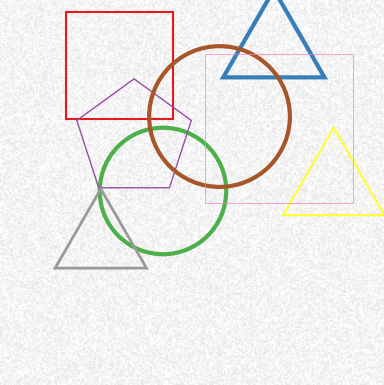[{"shape": "square", "thickness": 1.5, "radius": 0.69, "center": [0.311, 0.831]}, {"shape": "triangle", "thickness": 3, "radius": 0.76, "center": [0.711, 0.875]}, {"shape": "circle", "thickness": 3, "radius": 0.82, "center": [0.423, 0.504]}, {"shape": "pentagon", "thickness": 1, "radius": 0.78, "center": [0.348, 0.639]}, {"shape": "triangle", "thickness": 1.5, "radius": 0.76, "center": [0.867, 0.517]}, {"shape": "circle", "thickness": 3, "radius": 0.91, "center": [0.57, 0.697]}, {"shape": "square", "thickness": 0.5, "radius": 0.96, "center": [0.725, 0.666]}, {"shape": "triangle", "thickness": 2, "radius": 0.69, "center": [0.262, 0.372]}]